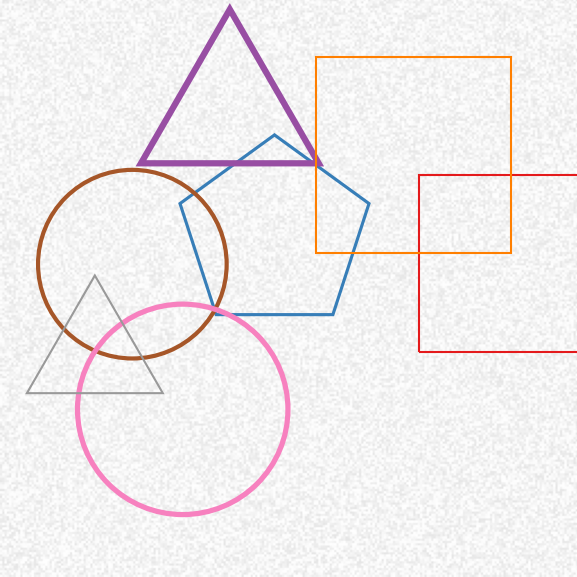[{"shape": "square", "thickness": 1, "radius": 0.76, "center": [0.878, 0.543]}, {"shape": "pentagon", "thickness": 1.5, "radius": 0.86, "center": [0.475, 0.593]}, {"shape": "triangle", "thickness": 3, "radius": 0.89, "center": [0.398, 0.805]}, {"shape": "square", "thickness": 1, "radius": 0.84, "center": [0.716, 0.731]}, {"shape": "circle", "thickness": 2, "radius": 0.82, "center": [0.229, 0.542]}, {"shape": "circle", "thickness": 2.5, "radius": 0.91, "center": [0.316, 0.29]}, {"shape": "triangle", "thickness": 1, "radius": 0.68, "center": [0.164, 0.386]}]